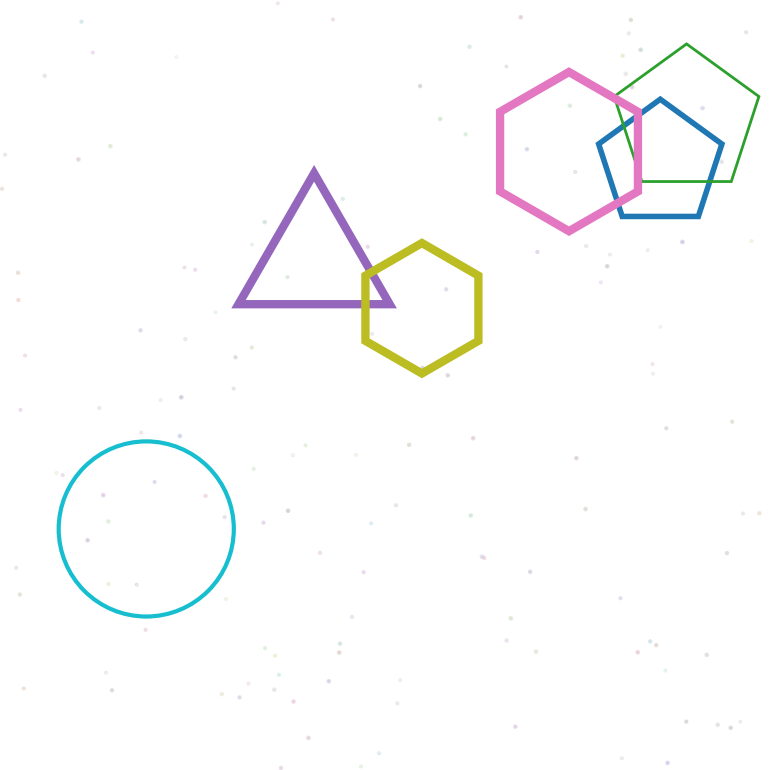[{"shape": "pentagon", "thickness": 2, "radius": 0.42, "center": [0.857, 0.787]}, {"shape": "pentagon", "thickness": 1, "radius": 0.49, "center": [0.892, 0.844]}, {"shape": "triangle", "thickness": 3, "radius": 0.57, "center": [0.408, 0.662]}, {"shape": "hexagon", "thickness": 3, "radius": 0.52, "center": [0.739, 0.803]}, {"shape": "hexagon", "thickness": 3, "radius": 0.42, "center": [0.548, 0.6]}, {"shape": "circle", "thickness": 1.5, "radius": 0.57, "center": [0.19, 0.313]}]